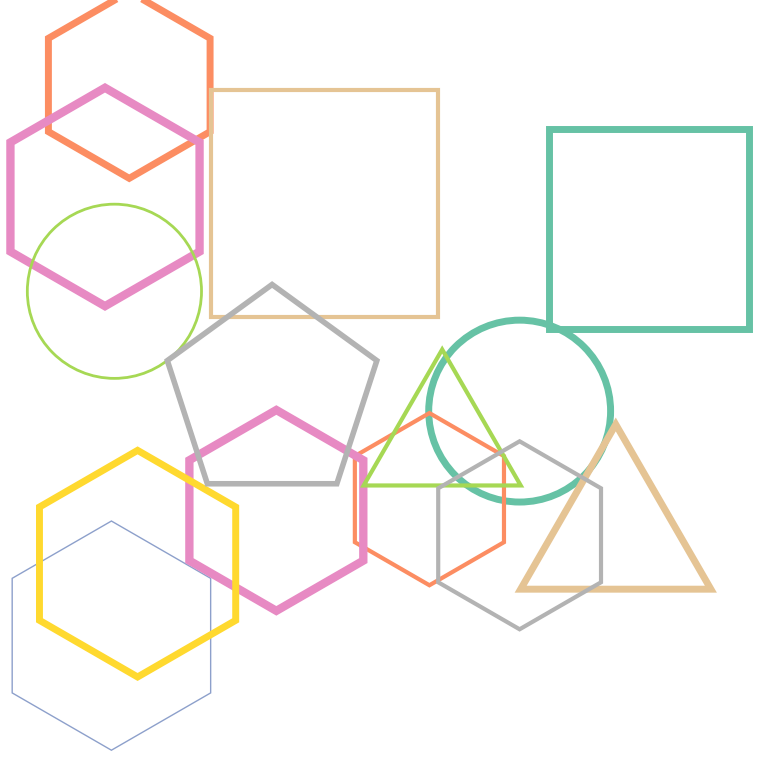[{"shape": "square", "thickness": 2.5, "radius": 0.65, "center": [0.843, 0.703]}, {"shape": "circle", "thickness": 2.5, "radius": 0.59, "center": [0.675, 0.466]}, {"shape": "hexagon", "thickness": 1.5, "radius": 0.56, "center": [0.558, 0.352]}, {"shape": "hexagon", "thickness": 2.5, "radius": 0.61, "center": [0.168, 0.89]}, {"shape": "hexagon", "thickness": 0.5, "radius": 0.74, "center": [0.145, 0.175]}, {"shape": "hexagon", "thickness": 3, "radius": 0.71, "center": [0.136, 0.744]}, {"shape": "hexagon", "thickness": 3, "radius": 0.65, "center": [0.359, 0.337]}, {"shape": "triangle", "thickness": 1.5, "radius": 0.59, "center": [0.574, 0.428]}, {"shape": "circle", "thickness": 1, "radius": 0.57, "center": [0.149, 0.622]}, {"shape": "hexagon", "thickness": 2.5, "radius": 0.74, "center": [0.179, 0.268]}, {"shape": "square", "thickness": 1.5, "radius": 0.74, "center": [0.422, 0.736]}, {"shape": "triangle", "thickness": 2.5, "radius": 0.71, "center": [0.8, 0.306]}, {"shape": "hexagon", "thickness": 1.5, "radius": 0.61, "center": [0.675, 0.305]}, {"shape": "pentagon", "thickness": 2, "radius": 0.72, "center": [0.353, 0.487]}]